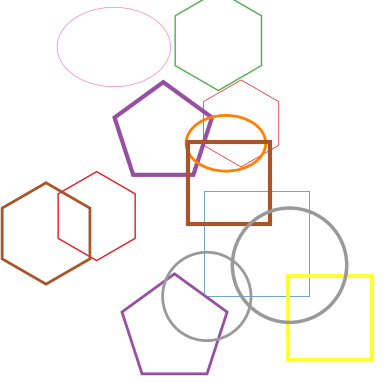[{"shape": "hexagon", "thickness": 1, "radius": 0.58, "center": [0.251, 0.439]}, {"shape": "hexagon", "thickness": 0.5, "radius": 0.57, "center": [0.626, 0.679]}, {"shape": "square", "thickness": 0.5, "radius": 0.68, "center": [0.666, 0.368]}, {"shape": "hexagon", "thickness": 1, "radius": 0.65, "center": [0.567, 0.894]}, {"shape": "pentagon", "thickness": 2, "radius": 0.72, "center": [0.453, 0.145]}, {"shape": "pentagon", "thickness": 3, "radius": 0.67, "center": [0.424, 0.654]}, {"shape": "oval", "thickness": 2, "radius": 0.52, "center": [0.587, 0.628]}, {"shape": "square", "thickness": 3, "radius": 0.54, "center": [0.857, 0.174]}, {"shape": "hexagon", "thickness": 2, "radius": 0.66, "center": [0.12, 0.394]}, {"shape": "square", "thickness": 3, "radius": 0.53, "center": [0.595, 0.525]}, {"shape": "oval", "thickness": 0.5, "radius": 0.74, "center": [0.296, 0.878]}, {"shape": "circle", "thickness": 2, "radius": 0.57, "center": [0.537, 0.23]}, {"shape": "circle", "thickness": 2.5, "radius": 0.74, "center": [0.752, 0.311]}]